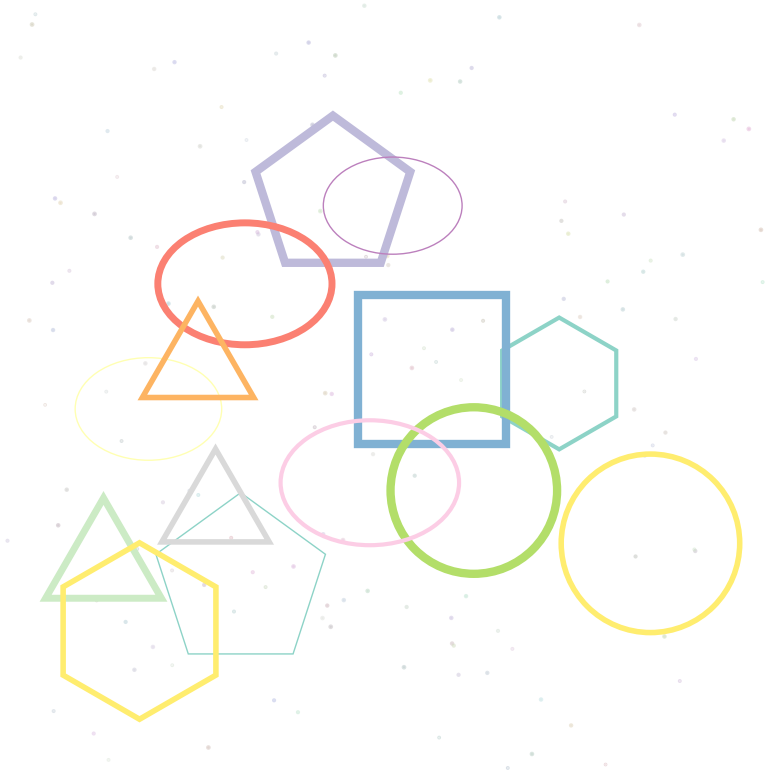[{"shape": "hexagon", "thickness": 1.5, "radius": 0.43, "center": [0.726, 0.502]}, {"shape": "pentagon", "thickness": 0.5, "radius": 0.58, "center": [0.313, 0.244]}, {"shape": "oval", "thickness": 0.5, "radius": 0.48, "center": [0.193, 0.469]}, {"shape": "pentagon", "thickness": 3, "radius": 0.53, "center": [0.432, 0.744]}, {"shape": "oval", "thickness": 2.5, "radius": 0.57, "center": [0.318, 0.631]}, {"shape": "square", "thickness": 3, "radius": 0.48, "center": [0.561, 0.52]}, {"shape": "triangle", "thickness": 2, "radius": 0.42, "center": [0.257, 0.525]}, {"shape": "circle", "thickness": 3, "radius": 0.54, "center": [0.615, 0.363]}, {"shape": "oval", "thickness": 1.5, "radius": 0.58, "center": [0.48, 0.373]}, {"shape": "triangle", "thickness": 2, "radius": 0.4, "center": [0.28, 0.336]}, {"shape": "oval", "thickness": 0.5, "radius": 0.45, "center": [0.51, 0.733]}, {"shape": "triangle", "thickness": 2.5, "radius": 0.43, "center": [0.134, 0.266]}, {"shape": "circle", "thickness": 2, "radius": 0.58, "center": [0.845, 0.294]}, {"shape": "hexagon", "thickness": 2, "radius": 0.57, "center": [0.181, 0.18]}]